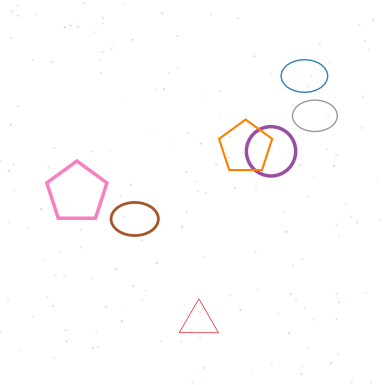[{"shape": "triangle", "thickness": 0.5, "radius": 0.29, "center": [0.517, 0.165]}, {"shape": "oval", "thickness": 1, "radius": 0.3, "center": [0.791, 0.803]}, {"shape": "circle", "thickness": 2.5, "radius": 0.32, "center": [0.704, 0.607]}, {"shape": "pentagon", "thickness": 1.5, "radius": 0.36, "center": [0.638, 0.617]}, {"shape": "oval", "thickness": 2, "radius": 0.31, "center": [0.35, 0.431]}, {"shape": "pentagon", "thickness": 2.5, "radius": 0.41, "center": [0.2, 0.5]}, {"shape": "oval", "thickness": 1, "radius": 0.29, "center": [0.818, 0.699]}]